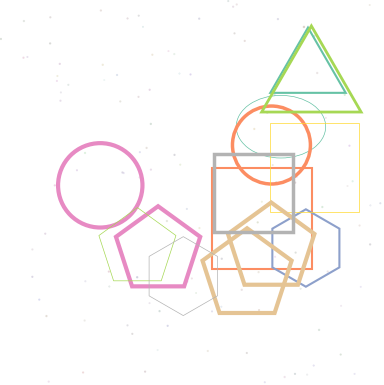[{"shape": "oval", "thickness": 0.5, "radius": 0.58, "center": [0.73, 0.671]}, {"shape": "triangle", "thickness": 1.5, "radius": 0.57, "center": [0.8, 0.815]}, {"shape": "square", "thickness": 1.5, "radius": 0.65, "center": [0.681, 0.433]}, {"shape": "circle", "thickness": 2.5, "radius": 0.51, "center": [0.705, 0.623]}, {"shape": "hexagon", "thickness": 1.5, "radius": 0.5, "center": [0.794, 0.356]}, {"shape": "circle", "thickness": 3, "radius": 0.55, "center": [0.26, 0.519]}, {"shape": "pentagon", "thickness": 3, "radius": 0.58, "center": [0.411, 0.349]}, {"shape": "triangle", "thickness": 2, "radius": 0.75, "center": [0.809, 0.784]}, {"shape": "pentagon", "thickness": 0.5, "radius": 0.53, "center": [0.357, 0.356]}, {"shape": "square", "thickness": 0.5, "radius": 0.58, "center": [0.816, 0.565]}, {"shape": "pentagon", "thickness": 3, "radius": 0.59, "center": [0.704, 0.356]}, {"shape": "pentagon", "thickness": 3, "radius": 0.61, "center": [0.642, 0.285]}, {"shape": "square", "thickness": 2.5, "radius": 0.51, "center": [0.658, 0.499]}, {"shape": "hexagon", "thickness": 0.5, "radius": 0.51, "center": [0.476, 0.283]}]